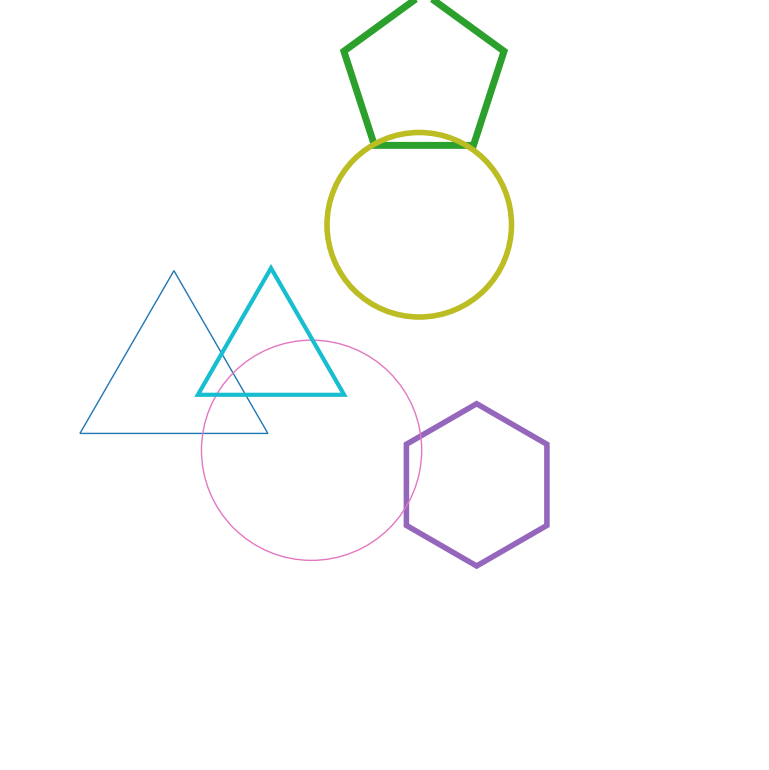[{"shape": "triangle", "thickness": 0.5, "radius": 0.7, "center": [0.226, 0.508]}, {"shape": "pentagon", "thickness": 2.5, "radius": 0.55, "center": [0.551, 0.9]}, {"shape": "hexagon", "thickness": 2, "radius": 0.53, "center": [0.619, 0.37]}, {"shape": "circle", "thickness": 0.5, "radius": 0.71, "center": [0.405, 0.415]}, {"shape": "circle", "thickness": 2, "radius": 0.6, "center": [0.544, 0.708]}, {"shape": "triangle", "thickness": 1.5, "radius": 0.55, "center": [0.352, 0.542]}]